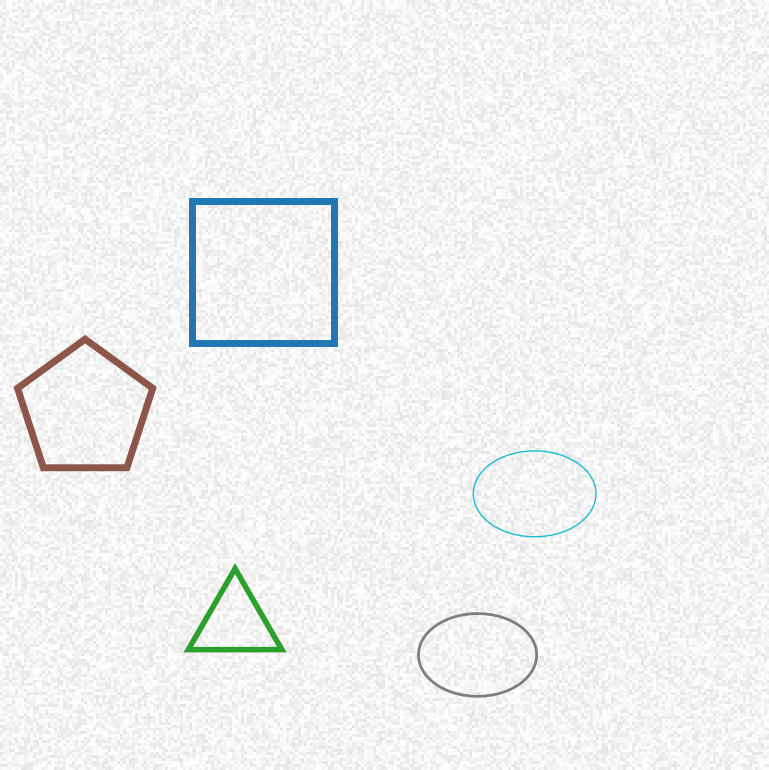[{"shape": "square", "thickness": 2.5, "radius": 0.46, "center": [0.342, 0.647]}, {"shape": "triangle", "thickness": 2, "radius": 0.35, "center": [0.305, 0.191]}, {"shape": "pentagon", "thickness": 2.5, "radius": 0.46, "center": [0.111, 0.467]}, {"shape": "oval", "thickness": 1, "radius": 0.38, "center": [0.62, 0.149]}, {"shape": "oval", "thickness": 0.5, "radius": 0.4, "center": [0.694, 0.359]}]